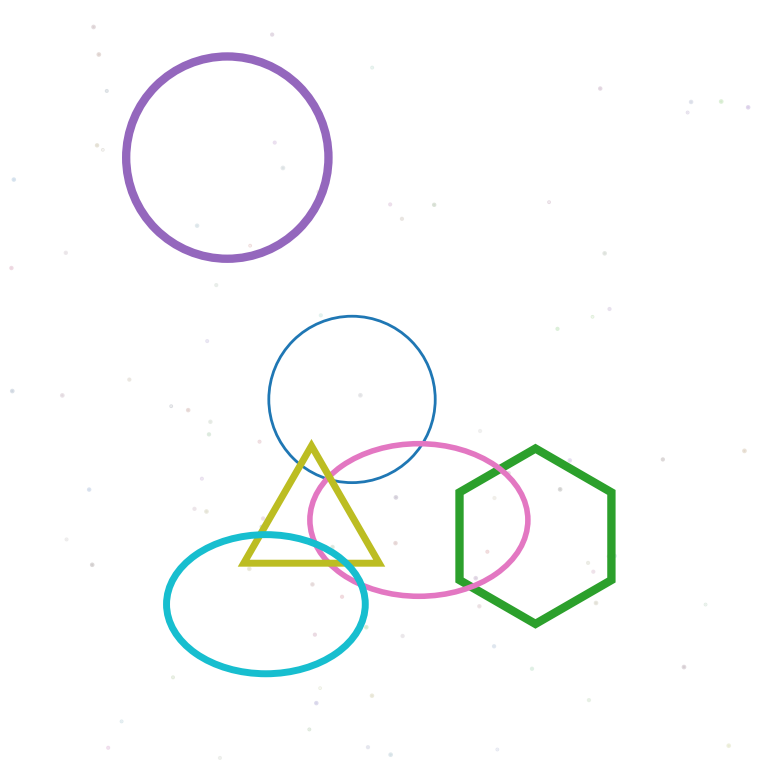[{"shape": "circle", "thickness": 1, "radius": 0.54, "center": [0.457, 0.481]}, {"shape": "hexagon", "thickness": 3, "radius": 0.57, "center": [0.695, 0.304]}, {"shape": "circle", "thickness": 3, "radius": 0.66, "center": [0.295, 0.795]}, {"shape": "oval", "thickness": 2, "radius": 0.71, "center": [0.544, 0.325]}, {"shape": "triangle", "thickness": 2.5, "radius": 0.51, "center": [0.405, 0.319]}, {"shape": "oval", "thickness": 2.5, "radius": 0.65, "center": [0.345, 0.215]}]